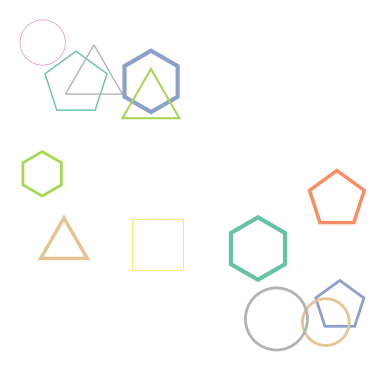[{"shape": "pentagon", "thickness": 1, "radius": 0.42, "center": [0.197, 0.782]}, {"shape": "hexagon", "thickness": 3, "radius": 0.41, "center": [0.67, 0.354]}, {"shape": "pentagon", "thickness": 2.5, "radius": 0.37, "center": [0.875, 0.482]}, {"shape": "hexagon", "thickness": 3, "radius": 0.4, "center": [0.392, 0.789]}, {"shape": "pentagon", "thickness": 2, "radius": 0.33, "center": [0.883, 0.206]}, {"shape": "circle", "thickness": 0.5, "radius": 0.29, "center": [0.111, 0.89]}, {"shape": "hexagon", "thickness": 2, "radius": 0.29, "center": [0.11, 0.549]}, {"shape": "triangle", "thickness": 1.5, "radius": 0.43, "center": [0.392, 0.736]}, {"shape": "square", "thickness": 0.5, "radius": 0.33, "center": [0.409, 0.365]}, {"shape": "triangle", "thickness": 2.5, "radius": 0.35, "center": [0.166, 0.364]}, {"shape": "circle", "thickness": 2, "radius": 0.3, "center": [0.846, 0.163]}, {"shape": "triangle", "thickness": 1, "radius": 0.43, "center": [0.244, 0.798]}, {"shape": "circle", "thickness": 2, "radius": 0.4, "center": [0.718, 0.172]}]